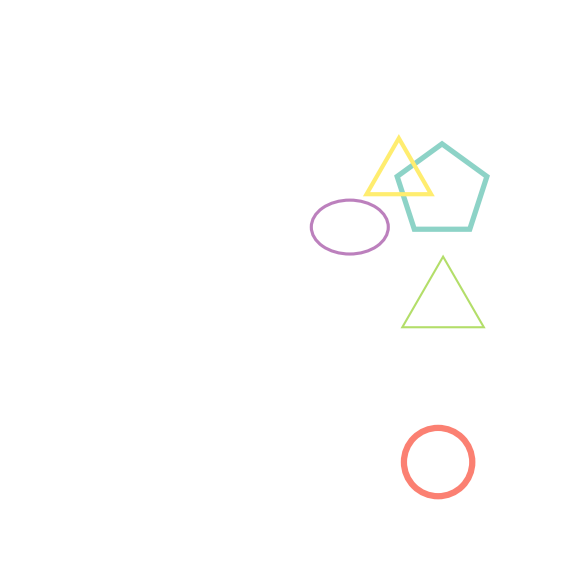[{"shape": "pentagon", "thickness": 2.5, "radius": 0.41, "center": [0.765, 0.668]}, {"shape": "circle", "thickness": 3, "radius": 0.3, "center": [0.759, 0.199]}, {"shape": "triangle", "thickness": 1, "radius": 0.41, "center": [0.767, 0.473]}, {"shape": "oval", "thickness": 1.5, "radius": 0.33, "center": [0.606, 0.606]}, {"shape": "triangle", "thickness": 2, "radius": 0.32, "center": [0.691, 0.695]}]